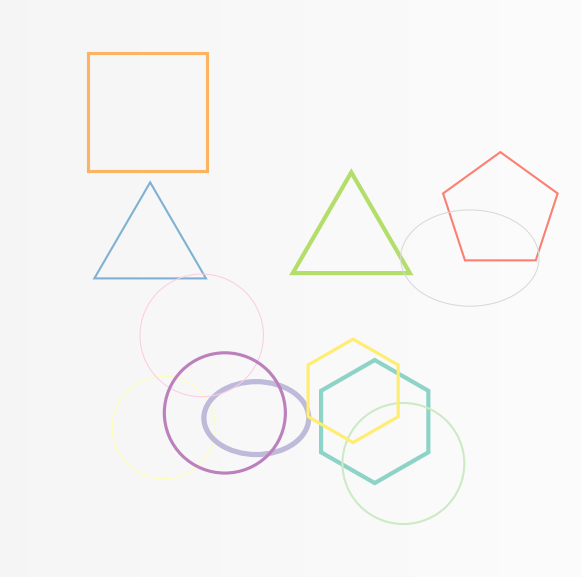[{"shape": "hexagon", "thickness": 2, "radius": 0.53, "center": [0.645, 0.269]}, {"shape": "circle", "thickness": 0.5, "radius": 0.44, "center": [0.282, 0.259]}, {"shape": "oval", "thickness": 2.5, "radius": 0.45, "center": [0.441, 0.275]}, {"shape": "pentagon", "thickness": 1, "radius": 0.52, "center": [0.861, 0.632]}, {"shape": "triangle", "thickness": 1, "radius": 0.55, "center": [0.258, 0.572]}, {"shape": "square", "thickness": 1.5, "radius": 0.51, "center": [0.254, 0.805]}, {"shape": "triangle", "thickness": 2, "radius": 0.58, "center": [0.604, 0.584]}, {"shape": "circle", "thickness": 0.5, "radius": 0.53, "center": [0.347, 0.418]}, {"shape": "oval", "thickness": 0.5, "radius": 0.6, "center": [0.808, 0.552]}, {"shape": "circle", "thickness": 1.5, "radius": 0.52, "center": [0.387, 0.284]}, {"shape": "circle", "thickness": 1, "radius": 0.52, "center": [0.694, 0.197]}, {"shape": "hexagon", "thickness": 1.5, "radius": 0.45, "center": [0.608, 0.322]}]